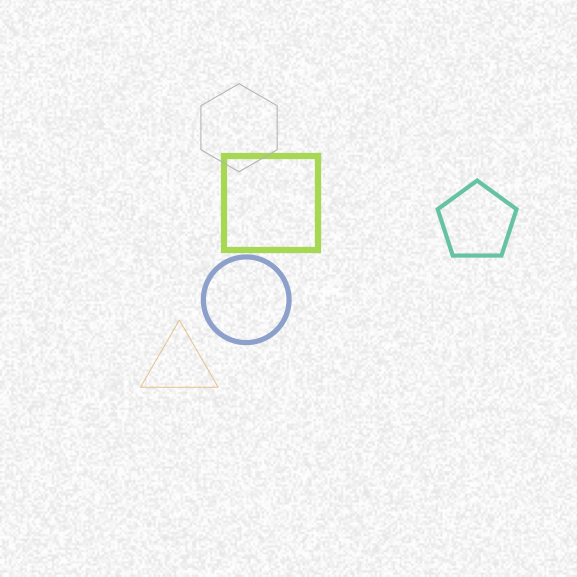[{"shape": "pentagon", "thickness": 2, "radius": 0.36, "center": [0.826, 0.615]}, {"shape": "circle", "thickness": 2.5, "radius": 0.37, "center": [0.426, 0.48]}, {"shape": "square", "thickness": 3, "radius": 0.41, "center": [0.469, 0.647]}, {"shape": "triangle", "thickness": 0.5, "radius": 0.39, "center": [0.311, 0.367]}, {"shape": "hexagon", "thickness": 0.5, "radius": 0.38, "center": [0.414, 0.778]}]